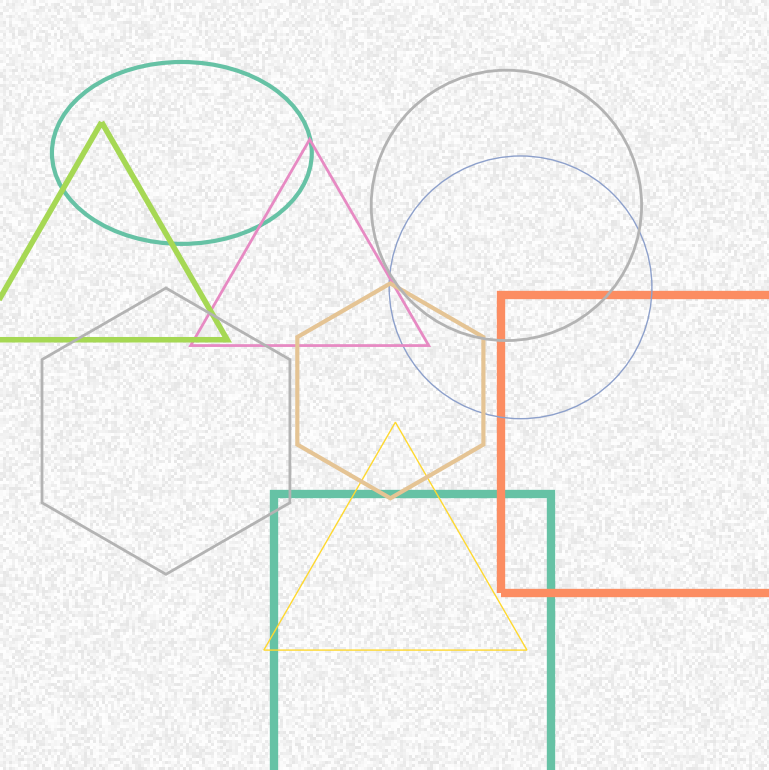[{"shape": "oval", "thickness": 1.5, "radius": 0.84, "center": [0.236, 0.801]}, {"shape": "square", "thickness": 3, "radius": 0.9, "center": [0.536, 0.178]}, {"shape": "square", "thickness": 3, "radius": 0.97, "center": [0.844, 0.423]}, {"shape": "circle", "thickness": 0.5, "radius": 0.85, "center": [0.676, 0.627]}, {"shape": "triangle", "thickness": 1, "radius": 0.89, "center": [0.402, 0.64]}, {"shape": "triangle", "thickness": 2, "radius": 0.94, "center": [0.132, 0.653]}, {"shape": "triangle", "thickness": 0.5, "radius": 0.99, "center": [0.513, 0.254]}, {"shape": "hexagon", "thickness": 1.5, "radius": 0.7, "center": [0.507, 0.492]}, {"shape": "circle", "thickness": 1, "radius": 0.88, "center": [0.658, 0.733]}, {"shape": "hexagon", "thickness": 1, "radius": 0.93, "center": [0.216, 0.44]}]